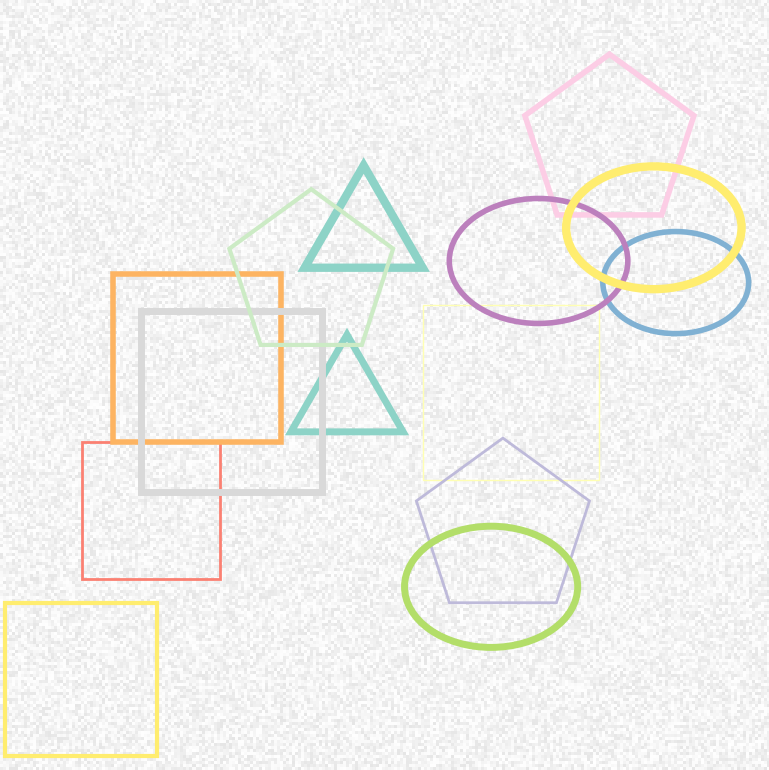[{"shape": "triangle", "thickness": 3, "radius": 0.44, "center": [0.472, 0.697]}, {"shape": "triangle", "thickness": 2.5, "radius": 0.42, "center": [0.451, 0.481]}, {"shape": "square", "thickness": 0.5, "radius": 0.57, "center": [0.664, 0.49]}, {"shape": "pentagon", "thickness": 1, "radius": 0.59, "center": [0.653, 0.313]}, {"shape": "square", "thickness": 1, "radius": 0.45, "center": [0.196, 0.337]}, {"shape": "oval", "thickness": 2, "radius": 0.47, "center": [0.878, 0.633]}, {"shape": "square", "thickness": 2, "radius": 0.55, "center": [0.256, 0.536]}, {"shape": "oval", "thickness": 2.5, "radius": 0.56, "center": [0.638, 0.238]}, {"shape": "pentagon", "thickness": 2, "radius": 0.58, "center": [0.791, 0.814]}, {"shape": "square", "thickness": 2.5, "radius": 0.59, "center": [0.301, 0.479]}, {"shape": "oval", "thickness": 2, "radius": 0.58, "center": [0.699, 0.661]}, {"shape": "pentagon", "thickness": 1.5, "radius": 0.56, "center": [0.404, 0.642]}, {"shape": "oval", "thickness": 3, "radius": 0.57, "center": [0.849, 0.704]}, {"shape": "square", "thickness": 1.5, "radius": 0.5, "center": [0.105, 0.117]}]